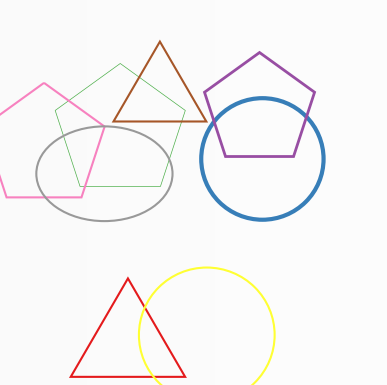[{"shape": "triangle", "thickness": 1.5, "radius": 0.85, "center": [0.33, 0.106]}, {"shape": "circle", "thickness": 3, "radius": 0.79, "center": [0.677, 0.587]}, {"shape": "pentagon", "thickness": 0.5, "radius": 0.88, "center": [0.31, 0.659]}, {"shape": "pentagon", "thickness": 2, "radius": 0.75, "center": [0.67, 0.714]}, {"shape": "circle", "thickness": 1.5, "radius": 0.88, "center": [0.534, 0.13]}, {"shape": "triangle", "thickness": 1.5, "radius": 0.69, "center": [0.413, 0.754]}, {"shape": "pentagon", "thickness": 1.5, "radius": 0.82, "center": [0.114, 0.62]}, {"shape": "oval", "thickness": 1.5, "radius": 0.88, "center": [0.269, 0.549]}]